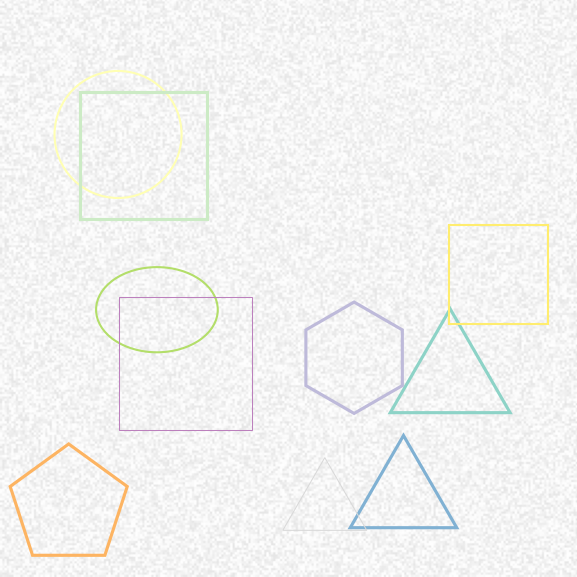[{"shape": "triangle", "thickness": 1.5, "radius": 0.6, "center": [0.78, 0.344]}, {"shape": "circle", "thickness": 1, "radius": 0.55, "center": [0.204, 0.766]}, {"shape": "hexagon", "thickness": 1.5, "radius": 0.48, "center": [0.613, 0.38]}, {"shape": "triangle", "thickness": 1.5, "radius": 0.53, "center": [0.699, 0.139]}, {"shape": "pentagon", "thickness": 1.5, "radius": 0.53, "center": [0.119, 0.124]}, {"shape": "oval", "thickness": 1, "radius": 0.53, "center": [0.272, 0.463]}, {"shape": "triangle", "thickness": 0.5, "radius": 0.42, "center": [0.562, 0.123]}, {"shape": "square", "thickness": 0.5, "radius": 0.58, "center": [0.321, 0.37]}, {"shape": "square", "thickness": 1.5, "radius": 0.55, "center": [0.249, 0.73]}, {"shape": "square", "thickness": 1, "radius": 0.43, "center": [0.863, 0.523]}]